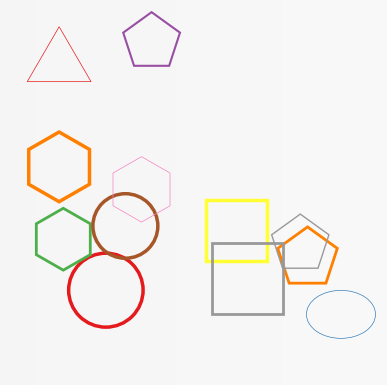[{"shape": "circle", "thickness": 2.5, "radius": 0.48, "center": [0.273, 0.246]}, {"shape": "triangle", "thickness": 0.5, "radius": 0.48, "center": [0.153, 0.835]}, {"shape": "oval", "thickness": 0.5, "radius": 0.45, "center": [0.88, 0.184]}, {"shape": "hexagon", "thickness": 2, "radius": 0.4, "center": [0.163, 0.379]}, {"shape": "pentagon", "thickness": 1.5, "radius": 0.39, "center": [0.391, 0.891]}, {"shape": "hexagon", "thickness": 2.5, "radius": 0.45, "center": [0.153, 0.567]}, {"shape": "pentagon", "thickness": 2, "radius": 0.4, "center": [0.794, 0.33]}, {"shape": "square", "thickness": 2.5, "radius": 0.39, "center": [0.61, 0.401]}, {"shape": "circle", "thickness": 2.5, "radius": 0.42, "center": [0.324, 0.413]}, {"shape": "hexagon", "thickness": 0.5, "radius": 0.42, "center": [0.365, 0.508]}, {"shape": "square", "thickness": 2, "radius": 0.46, "center": [0.638, 0.278]}, {"shape": "pentagon", "thickness": 1, "radius": 0.39, "center": [0.775, 0.366]}]